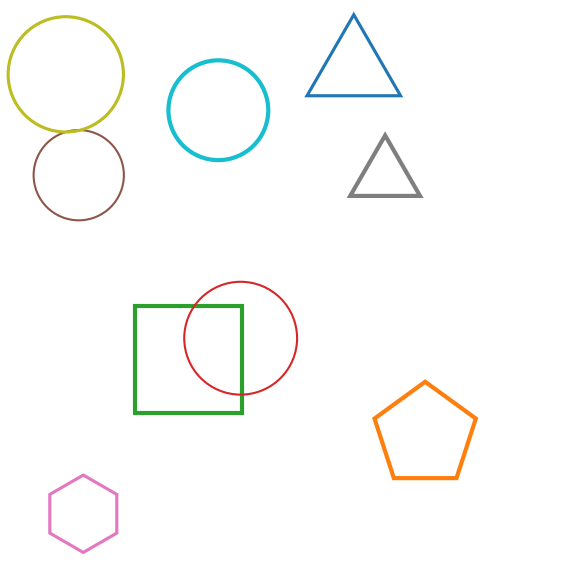[{"shape": "triangle", "thickness": 1.5, "radius": 0.47, "center": [0.613, 0.88]}, {"shape": "pentagon", "thickness": 2, "radius": 0.46, "center": [0.736, 0.246]}, {"shape": "square", "thickness": 2, "radius": 0.46, "center": [0.326, 0.377]}, {"shape": "circle", "thickness": 1, "radius": 0.49, "center": [0.417, 0.413]}, {"shape": "circle", "thickness": 1, "radius": 0.39, "center": [0.136, 0.696]}, {"shape": "hexagon", "thickness": 1.5, "radius": 0.33, "center": [0.144, 0.11]}, {"shape": "triangle", "thickness": 2, "radius": 0.35, "center": [0.667, 0.695]}, {"shape": "circle", "thickness": 1.5, "radius": 0.5, "center": [0.114, 0.87]}, {"shape": "circle", "thickness": 2, "radius": 0.43, "center": [0.378, 0.808]}]